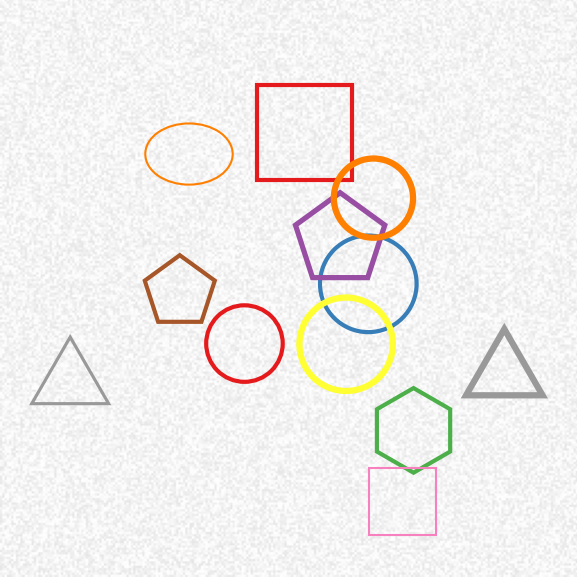[{"shape": "square", "thickness": 2, "radius": 0.41, "center": [0.527, 0.77]}, {"shape": "circle", "thickness": 2, "radius": 0.33, "center": [0.423, 0.404]}, {"shape": "circle", "thickness": 2, "radius": 0.42, "center": [0.638, 0.508]}, {"shape": "hexagon", "thickness": 2, "radius": 0.37, "center": [0.716, 0.254]}, {"shape": "pentagon", "thickness": 2.5, "radius": 0.41, "center": [0.589, 0.584]}, {"shape": "circle", "thickness": 3, "radius": 0.34, "center": [0.647, 0.656]}, {"shape": "oval", "thickness": 1, "radius": 0.38, "center": [0.327, 0.732]}, {"shape": "circle", "thickness": 3, "radius": 0.4, "center": [0.599, 0.403]}, {"shape": "pentagon", "thickness": 2, "radius": 0.32, "center": [0.311, 0.493]}, {"shape": "square", "thickness": 1, "radius": 0.29, "center": [0.697, 0.131]}, {"shape": "triangle", "thickness": 1.5, "radius": 0.38, "center": [0.122, 0.339]}, {"shape": "triangle", "thickness": 3, "radius": 0.38, "center": [0.873, 0.353]}]